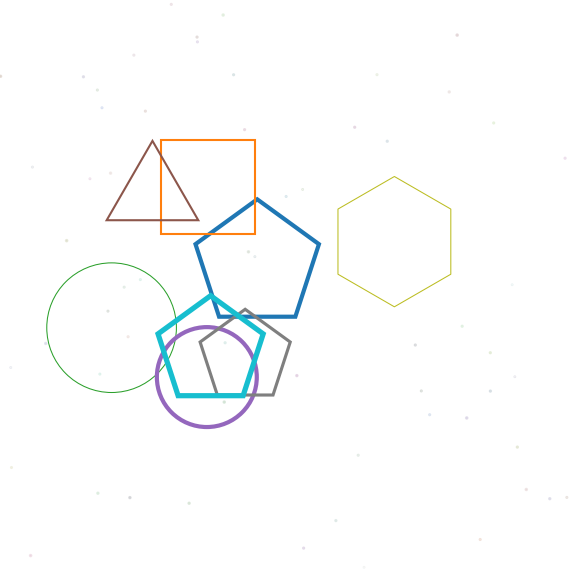[{"shape": "pentagon", "thickness": 2, "radius": 0.56, "center": [0.445, 0.542]}, {"shape": "square", "thickness": 1, "radius": 0.41, "center": [0.36, 0.675]}, {"shape": "circle", "thickness": 0.5, "radius": 0.56, "center": [0.193, 0.432]}, {"shape": "circle", "thickness": 2, "radius": 0.43, "center": [0.358, 0.346]}, {"shape": "triangle", "thickness": 1, "radius": 0.46, "center": [0.264, 0.664]}, {"shape": "pentagon", "thickness": 1.5, "radius": 0.41, "center": [0.425, 0.382]}, {"shape": "hexagon", "thickness": 0.5, "radius": 0.56, "center": [0.683, 0.581]}, {"shape": "pentagon", "thickness": 2.5, "radius": 0.48, "center": [0.365, 0.391]}]